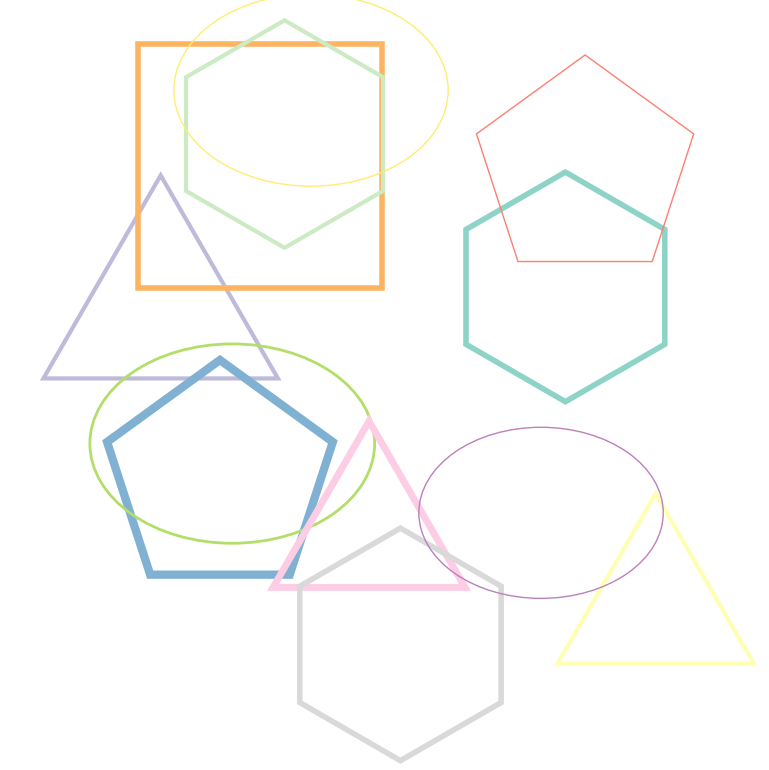[{"shape": "hexagon", "thickness": 2, "radius": 0.75, "center": [0.734, 0.627]}, {"shape": "triangle", "thickness": 1.5, "radius": 0.74, "center": [0.851, 0.212]}, {"shape": "triangle", "thickness": 1.5, "radius": 0.88, "center": [0.209, 0.596]}, {"shape": "pentagon", "thickness": 0.5, "radius": 0.74, "center": [0.76, 0.78]}, {"shape": "pentagon", "thickness": 3, "radius": 0.77, "center": [0.286, 0.378]}, {"shape": "square", "thickness": 2, "radius": 0.79, "center": [0.338, 0.784]}, {"shape": "oval", "thickness": 1, "radius": 0.92, "center": [0.302, 0.424]}, {"shape": "triangle", "thickness": 2.5, "radius": 0.72, "center": [0.479, 0.309]}, {"shape": "hexagon", "thickness": 2, "radius": 0.75, "center": [0.52, 0.163]}, {"shape": "oval", "thickness": 0.5, "radius": 0.79, "center": [0.703, 0.334]}, {"shape": "hexagon", "thickness": 1.5, "radius": 0.74, "center": [0.37, 0.826]}, {"shape": "oval", "thickness": 0.5, "radius": 0.89, "center": [0.404, 0.883]}]